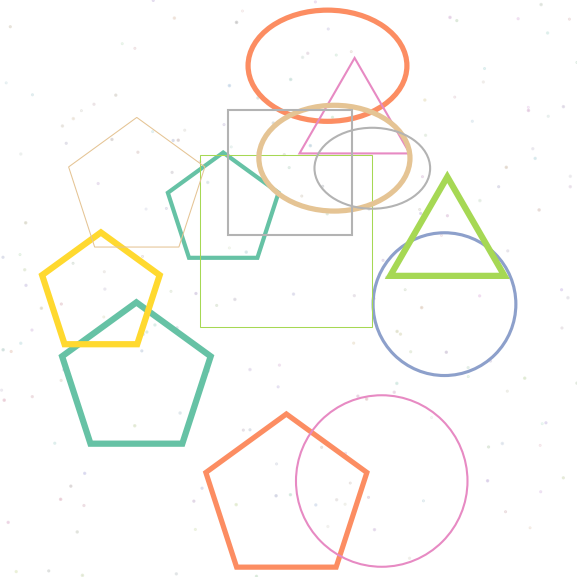[{"shape": "pentagon", "thickness": 2, "radius": 0.5, "center": [0.387, 0.634]}, {"shape": "pentagon", "thickness": 3, "radius": 0.68, "center": [0.236, 0.34]}, {"shape": "pentagon", "thickness": 2.5, "radius": 0.73, "center": [0.496, 0.136]}, {"shape": "oval", "thickness": 2.5, "radius": 0.69, "center": [0.567, 0.885]}, {"shape": "circle", "thickness": 1.5, "radius": 0.62, "center": [0.77, 0.472]}, {"shape": "triangle", "thickness": 1, "radius": 0.55, "center": [0.614, 0.789]}, {"shape": "circle", "thickness": 1, "radius": 0.74, "center": [0.661, 0.166]}, {"shape": "square", "thickness": 0.5, "radius": 0.74, "center": [0.495, 0.582]}, {"shape": "triangle", "thickness": 3, "radius": 0.57, "center": [0.775, 0.579]}, {"shape": "pentagon", "thickness": 3, "radius": 0.54, "center": [0.175, 0.49]}, {"shape": "pentagon", "thickness": 0.5, "radius": 0.62, "center": [0.237, 0.672]}, {"shape": "oval", "thickness": 2.5, "radius": 0.65, "center": [0.579, 0.725]}, {"shape": "oval", "thickness": 1, "radius": 0.5, "center": [0.645, 0.708]}, {"shape": "square", "thickness": 1, "radius": 0.54, "center": [0.502, 0.7]}]